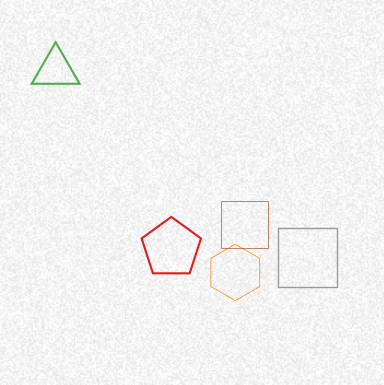[{"shape": "pentagon", "thickness": 1.5, "radius": 0.41, "center": [0.445, 0.356]}, {"shape": "triangle", "thickness": 1.5, "radius": 0.36, "center": [0.145, 0.818]}, {"shape": "hexagon", "thickness": 0.5, "radius": 0.37, "center": [0.611, 0.292]}, {"shape": "square", "thickness": 0.5, "radius": 0.31, "center": [0.635, 0.417]}, {"shape": "square", "thickness": 1, "radius": 0.39, "center": [0.799, 0.331]}]